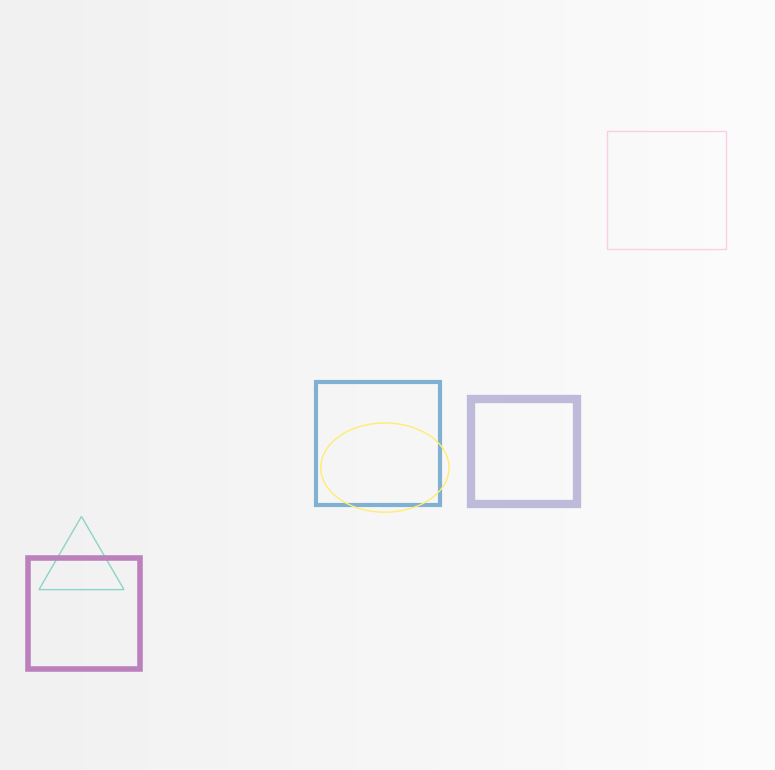[{"shape": "triangle", "thickness": 0.5, "radius": 0.32, "center": [0.105, 0.266]}, {"shape": "square", "thickness": 3, "radius": 0.34, "center": [0.676, 0.413]}, {"shape": "square", "thickness": 1.5, "radius": 0.4, "center": [0.487, 0.424]}, {"shape": "square", "thickness": 0.5, "radius": 0.38, "center": [0.86, 0.753]}, {"shape": "square", "thickness": 2, "radius": 0.36, "center": [0.108, 0.203]}, {"shape": "oval", "thickness": 0.5, "radius": 0.41, "center": [0.497, 0.393]}]